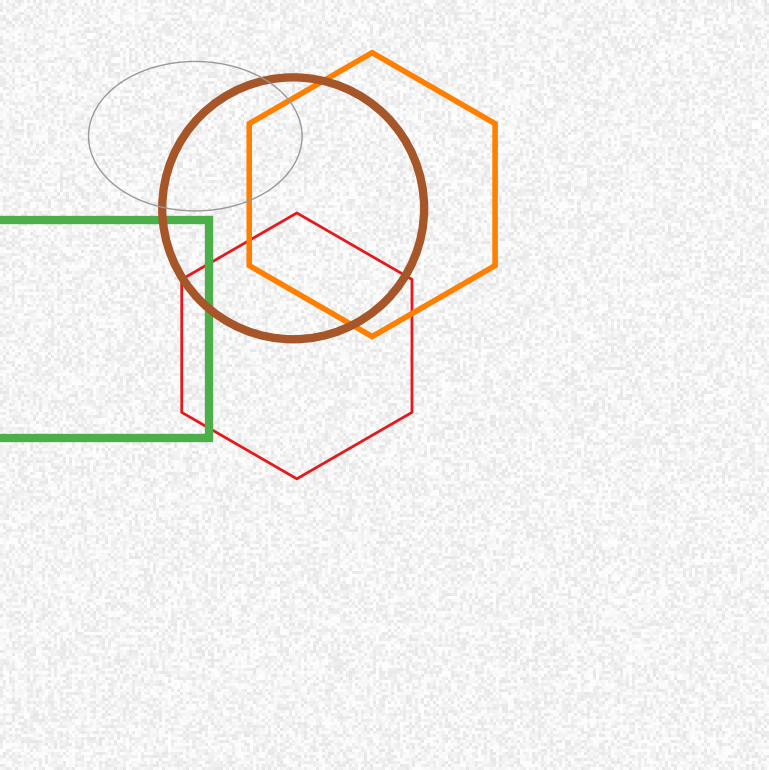[{"shape": "hexagon", "thickness": 1, "radius": 0.86, "center": [0.385, 0.551]}, {"shape": "square", "thickness": 3, "radius": 0.71, "center": [0.13, 0.573]}, {"shape": "hexagon", "thickness": 2, "radius": 0.92, "center": [0.483, 0.747]}, {"shape": "circle", "thickness": 3, "radius": 0.85, "center": [0.381, 0.729]}, {"shape": "oval", "thickness": 0.5, "radius": 0.69, "center": [0.254, 0.823]}]